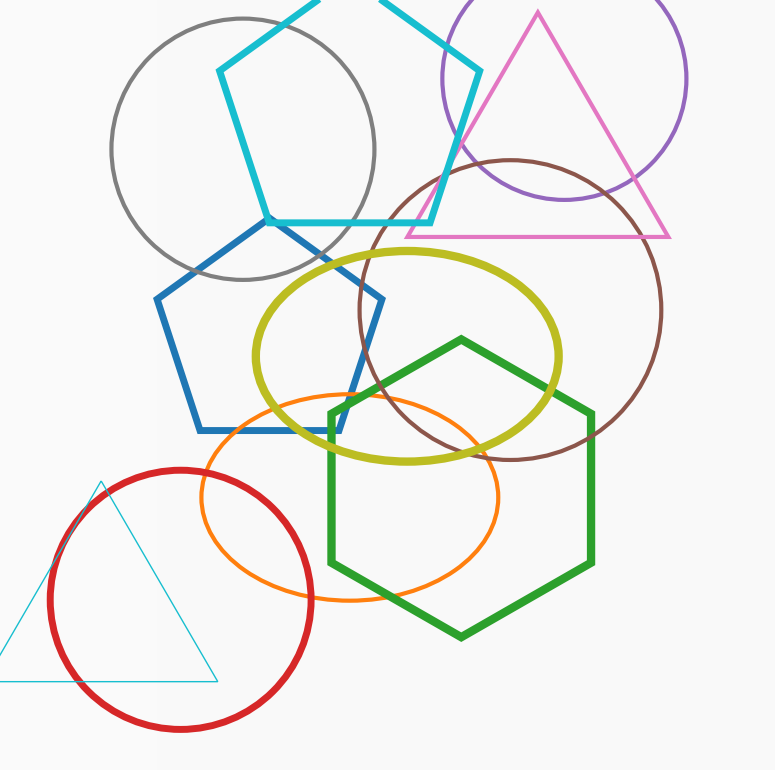[{"shape": "pentagon", "thickness": 2.5, "radius": 0.76, "center": [0.348, 0.564]}, {"shape": "oval", "thickness": 1.5, "radius": 0.96, "center": [0.451, 0.354]}, {"shape": "hexagon", "thickness": 3, "radius": 0.97, "center": [0.595, 0.366]}, {"shape": "circle", "thickness": 2.5, "radius": 0.84, "center": [0.233, 0.221]}, {"shape": "circle", "thickness": 1.5, "radius": 0.79, "center": [0.728, 0.898]}, {"shape": "circle", "thickness": 1.5, "radius": 0.97, "center": [0.659, 0.597]}, {"shape": "triangle", "thickness": 1.5, "radius": 0.97, "center": [0.694, 0.789]}, {"shape": "circle", "thickness": 1.5, "radius": 0.85, "center": [0.313, 0.806]}, {"shape": "oval", "thickness": 3, "radius": 0.98, "center": [0.525, 0.537]}, {"shape": "pentagon", "thickness": 2.5, "radius": 0.88, "center": [0.451, 0.853]}, {"shape": "triangle", "thickness": 0.5, "radius": 0.87, "center": [0.131, 0.202]}]